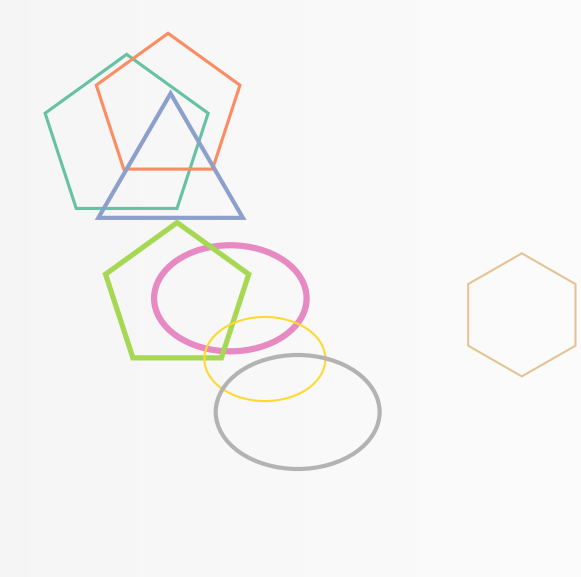[{"shape": "pentagon", "thickness": 1.5, "radius": 0.74, "center": [0.218, 0.757]}, {"shape": "pentagon", "thickness": 1.5, "radius": 0.65, "center": [0.289, 0.811]}, {"shape": "triangle", "thickness": 2, "radius": 0.72, "center": [0.294, 0.694]}, {"shape": "oval", "thickness": 3, "radius": 0.66, "center": [0.396, 0.483]}, {"shape": "pentagon", "thickness": 2.5, "radius": 0.65, "center": [0.305, 0.484]}, {"shape": "oval", "thickness": 1, "radius": 0.52, "center": [0.456, 0.377]}, {"shape": "hexagon", "thickness": 1, "radius": 0.53, "center": [0.898, 0.454]}, {"shape": "oval", "thickness": 2, "radius": 0.71, "center": [0.512, 0.286]}]